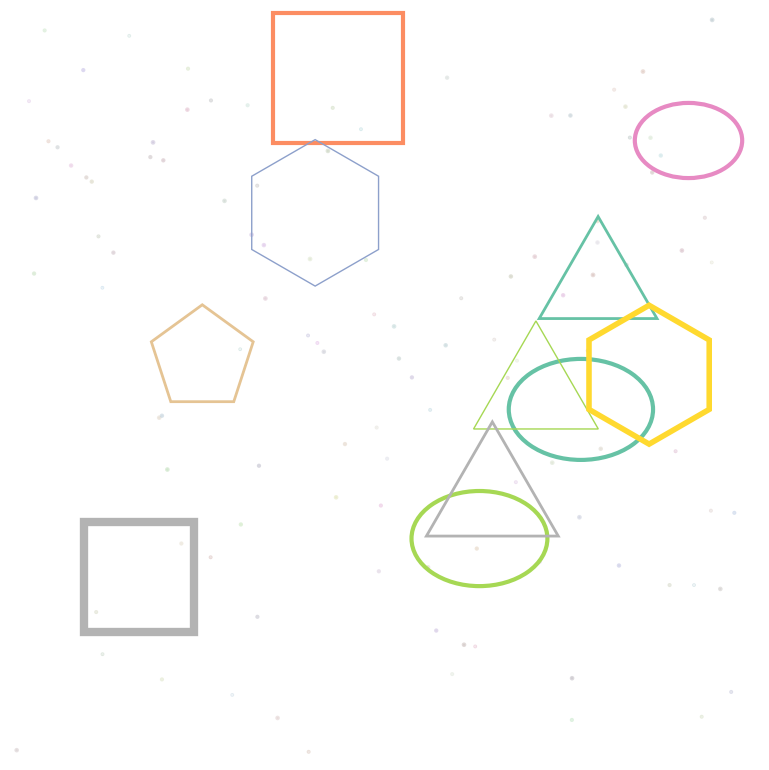[{"shape": "triangle", "thickness": 1, "radius": 0.44, "center": [0.777, 0.63]}, {"shape": "oval", "thickness": 1.5, "radius": 0.47, "center": [0.754, 0.468]}, {"shape": "square", "thickness": 1.5, "radius": 0.42, "center": [0.439, 0.899]}, {"shape": "hexagon", "thickness": 0.5, "radius": 0.48, "center": [0.409, 0.724]}, {"shape": "oval", "thickness": 1.5, "radius": 0.35, "center": [0.894, 0.818]}, {"shape": "oval", "thickness": 1.5, "radius": 0.44, "center": [0.623, 0.301]}, {"shape": "triangle", "thickness": 0.5, "radius": 0.47, "center": [0.696, 0.49]}, {"shape": "hexagon", "thickness": 2, "radius": 0.45, "center": [0.843, 0.513]}, {"shape": "pentagon", "thickness": 1, "radius": 0.35, "center": [0.263, 0.535]}, {"shape": "triangle", "thickness": 1, "radius": 0.49, "center": [0.639, 0.353]}, {"shape": "square", "thickness": 3, "radius": 0.36, "center": [0.18, 0.25]}]